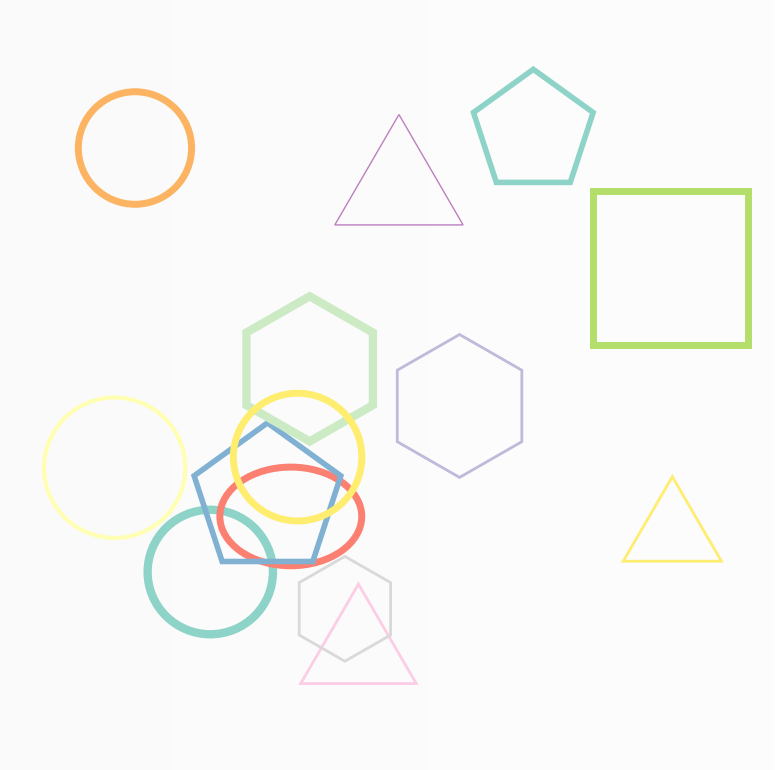[{"shape": "pentagon", "thickness": 2, "radius": 0.41, "center": [0.688, 0.829]}, {"shape": "circle", "thickness": 3, "radius": 0.4, "center": [0.271, 0.257]}, {"shape": "circle", "thickness": 1.5, "radius": 0.46, "center": [0.148, 0.393]}, {"shape": "hexagon", "thickness": 1, "radius": 0.46, "center": [0.593, 0.473]}, {"shape": "oval", "thickness": 2.5, "radius": 0.46, "center": [0.375, 0.329]}, {"shape": "pentagon", "thickness": 2, "radius": 0.5, "center": [0.345, 0.351]}, {"shape": "circle", "thickness": 2.5, "radius": 0.37, "center": [0.174, 0.808]}, {"shape": "square", "thickness": 2.5, "radius": 0.5, "center": [0.865, 0.652]}, {"shape": "triangle", "thickness": 1, "radius": 0.43, "center": [0.463, 0.155]}, {"shape": "hexagon", "thickness": 1, "radius": 0.34, "center": [0.445, 0.209]}, {"shape": "triangle", "thickness": 0.5, "radius": 0.48, "center": [0.515, 0.756]}, {"shape": "hexagon", "thickness": 3, "radius": 0.47, "center": [0.4, 0.521]}, {"shape": "triangle", "thickness": 1, "radius": 0.37, "center": [0.868, 0.308]}, {"shape": "circle", "thickness": 2.5, "radius": 0.41, "center": [0.384, 0.406]}]